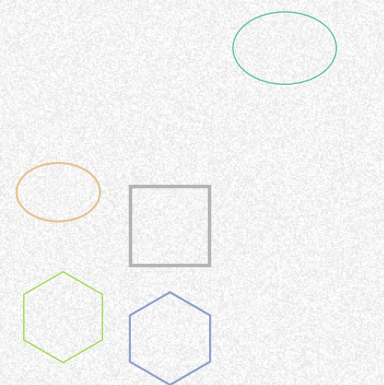[{"shape": "oval", "thickness": 1, "radius": 0.67, "center": [0.739, 0.875]}, {"shape": "hexagon", "thickness": 1.5, "radius": 0.6, "center": [0.442, 0.121]}, {"shape": "hexagon", "thickness": 1, "radius": 0.59, "center": [0.164, 0.176]}, {"shape": "oval", "thickness": 1.5, "radius": 0.54, "center": [0.151, 0.501]}, {"shape": "square", "thickness": 2.5, "radius": 0.51, "center": [0.44, 0.414]}]